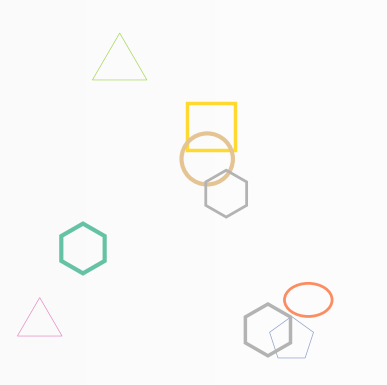[{"shape": "hexagon", "thickness": 3, "radius": 0.32, "center": [0.214, 0.355]}, {"shape": "oval", "thickness": 2, "radius": 0.31, "center": [0.796, 0.221]}, {"shape": "pentagon", "thickness": 0.5, "radius": 0.3, "center": [0.752, 0.118]}, {"shape": "triangle", "thickness": 0.5, "radius": 0.33, "center": [0.102, 0.161]}, {"shape": "triangle", "thickness": 0.5, "radius": 0.41, "center": [0.309, 0.833]}, {"shape": "square", "thickness": 2.5, "radius": 0.31, "center": [0.544, 0.671]}, {"shape": "circle", "thickness": 3, "radius": 0.33, "center": [0.535, 0.587]}, {"shape": "hexagon", "thickness": 2, "radius": 0.3, "center": [0.584, 0.497]}, {"shape": "hexagon", "thickness": 2.5, "radius": 0.34, "center": [0.691, 0.143]}]